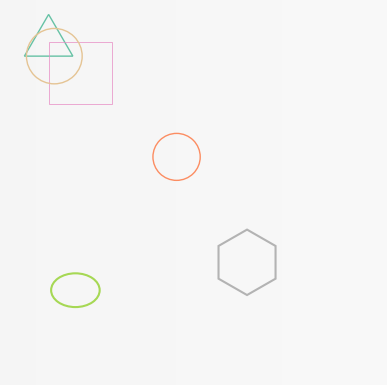[{"shape": "triangle", "thickness": 1, "radius": 0.36, "center": [0.125, 0.89]}, {"shape": "circle", "thickness": 1, "radius": 0.31, "center": [0.456, 0.593]}, {"shape": "square", "thickness": 0.5, "radius": 0.41, "center": [0.208, 0.811]}, {"shape": "oval", "thickness": 1.5, "radius": 0.31, "center": [0.195, 0.246]}, {"shape": "circle", "thickness": 1, "radius": 0.36, "center": [0.14, 0.854]}, {"shape": "hexagon", "thickness": 1.5, "radius": 0.42, "center": [0.638, 0.319]}]